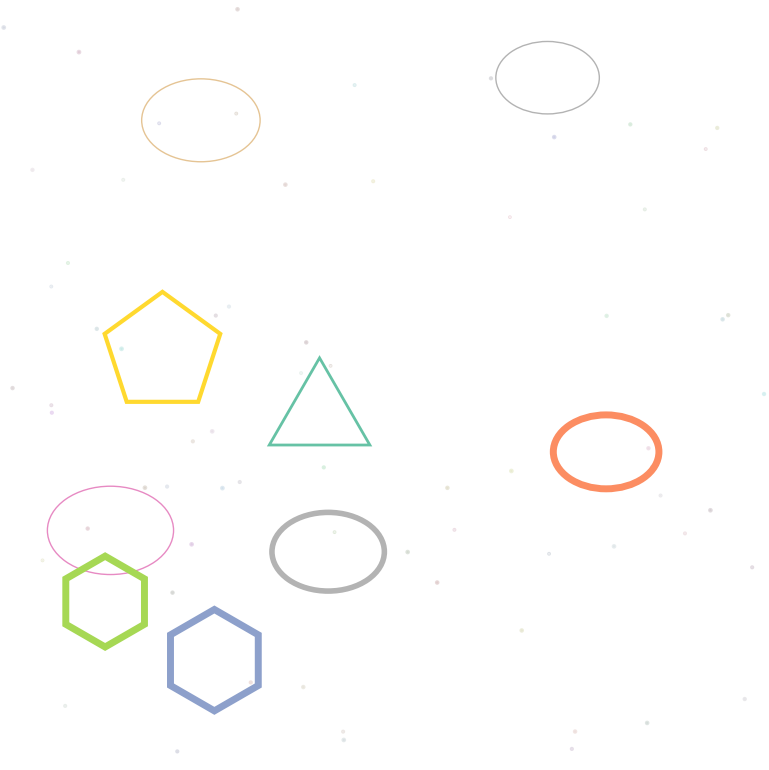[{"shape": "triangle", "thickness": 1, "radius": 0.38, "center": [0.415, 0.46]}, {"shape": "oval", "thickness": 2.5, "radius": 0.34, "center": [0.787, 0.413]}, {"shape": "hexagon", "thickness": 2.5, "radius": 0.33, "center": [0.278, 0.143]}, {"shape": "oval", "thickness": 0.5, "radius": 0.41, "center": [0.143, 0.311]}, {"shape": "hexagon", "thickness": 2.5, "radius": 0.29, "center": [0.137, 0.219]}, {"shape": "pentagon", "thickness": 1.5, "radius": 0.39, "center": [0.211, 0.542]}, {"shape": "oval", "thickness": 0.5, "radius": 0.38, "center": [0.261, 0.844]}, {"shape": "oval", "thickness": 2, "radius": 0.36, "center": [0.426, 0.283]}, {"shape": "oval", "thickness": 0.5, "radius": 0.34, "center": [0.711, 0.899]}]